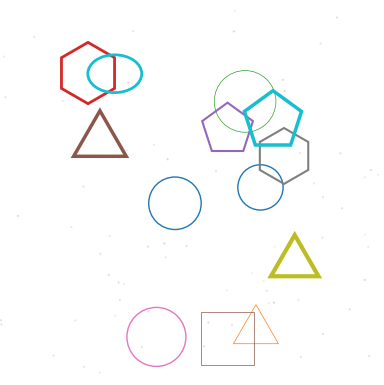[{"shape": "circle", "thickness": 1, "radius": 0.29, "center": [0.677, 0.513]}, {"shape": "circle", "thickness": 1, "radius": 0.34, "center": [0.454, 0.472]}, {"shape": "triangle", "thickness": 0.5, "radius": 0.34, "center": [0.665, 0.141]}, {"shape": "circle", "thickness": 0.5, "radius": 0.4, "center": [0.637, 0.737]}, {"shape": "hexagon", "thickness": 2, "radius": 0.4, "center": [0.229, 0.81]}, {"shape": "pentagon", "thickness": 1.5, "radius": 0.35, "center": [0.591, 0.664]}, {"shape": "square", "thickness": 0.5, "radius": 0.35, "center": [0.591, 0.12]}, {"shape": "triangle", "thickness": 2.5, "radius": 0.39, "center": [0.26, 0.633]}, {"shape": "circle", "thickness": 1, "radius": 0.38, "center": [0.406, 0.125]}, {"shape": "hexagon", "thickness": 1.5, "radius": 0.36, "center": [0.738, 0.595]}, {"shape": "triangle", "thickness": 3, "radius": 0.36, "center": [0.766, 0.318]}, {"shape": "pentagon", "thickness": 2.5, "radius": 0.39, "center": [0.709, 0.686]}, {"shape": "oval", "thickness": 2, "radius": 0.35, "center": [0.298, 0.809]}]